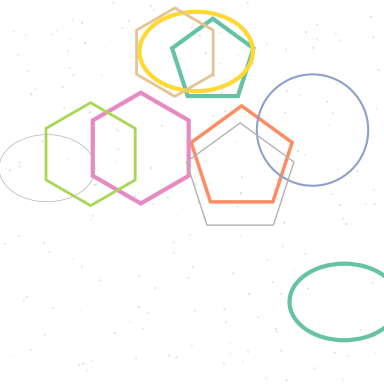[{"shape": "pentagon", "thickness": 3, "radius": 0.56, "center": [0.553, 0.84]}, {"shape": "oval", "thickness": 3, "radius": 0.71, "center": [0.894, 0.216]}, {"shape": "pentagon", "thickness": 2.5, "radius": 0.69, "center": [0.628, 0.587]}, {"shape": "circle", "thickness": 1.5, "radius": 0.72, "center": [0.812, 0.662]}, {"shape": "hexagon", "thickness": 3, "radius": 0.72, "center": [0.366, 0.615]}, {"shape": "hexagon", "thickness": 2, "radius": 0.67, "center": [0.235, 0.6]}, {"shape": "oval", "thickness": 3, "radius": 0.74, "center": [0.51, 0.866]}, {"shape": "hexagon", "thickness": 2, "radius": 0.57, "center": [0.454, 0.864]}, {"shape": "oval", "thickness": 0.5, "radius": 0.62, "center": [0.122, 0.563]}, {"shape": "pentagon", "thickness": 1, "radius": 0.73, "center": [0.624, 0.534]}]